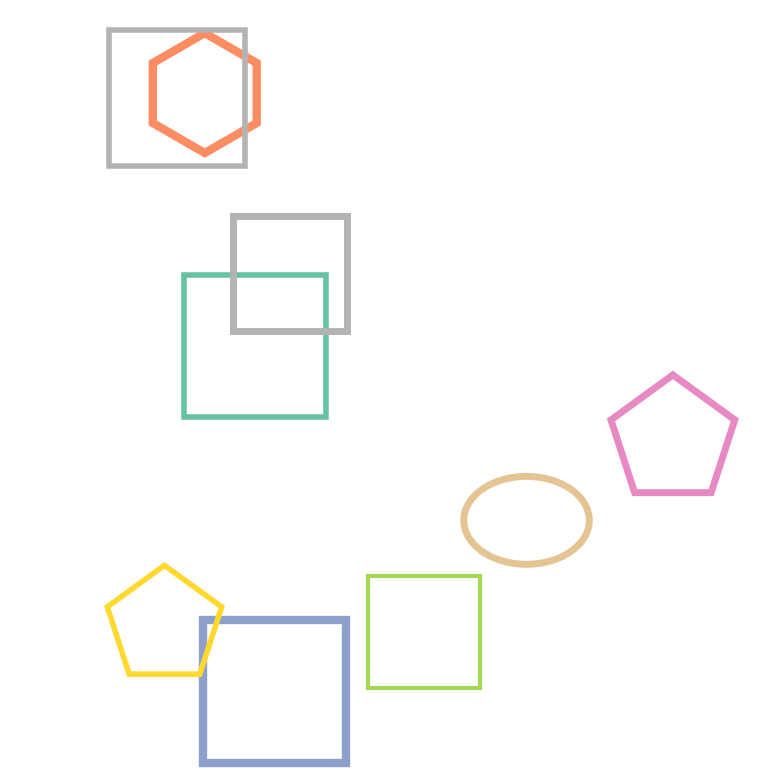[{"shape": "square", "thickness": 2, "radius": 0.46, "center": [0.331, 0.551]}, {"shape": "hexagon", "thickness": 3, "radius": 0.39, "center": [0.266, 0.879]}, {"shape": "square", "thickness": 3, "radius": 0.46, "center": [0.357, 0.102]}, {"shape": "pentagon", "thickness": 2.5, "radius": 0.42, "center": [0.874, 0.429]}, {"shape": "square", "thickness": 1.5, "radius": 0.36, "center": [0.551, 0.179]}, {"shape": "pentagon", "thickness": 2, "radius": 0.39, "center": [0.214, 0.188]}, {"shape": "oval", "thickness": 2.5, "radius": 0.41, "center": [0.684, 0.324]}, {"shape": "square", "thickness": 2.5, "radius": 0.37, "center": [0.377, 0.645]}, {"shape": "square", "thickness": 2, "radius": 0.44, "center": [0.23, 0.873]}]